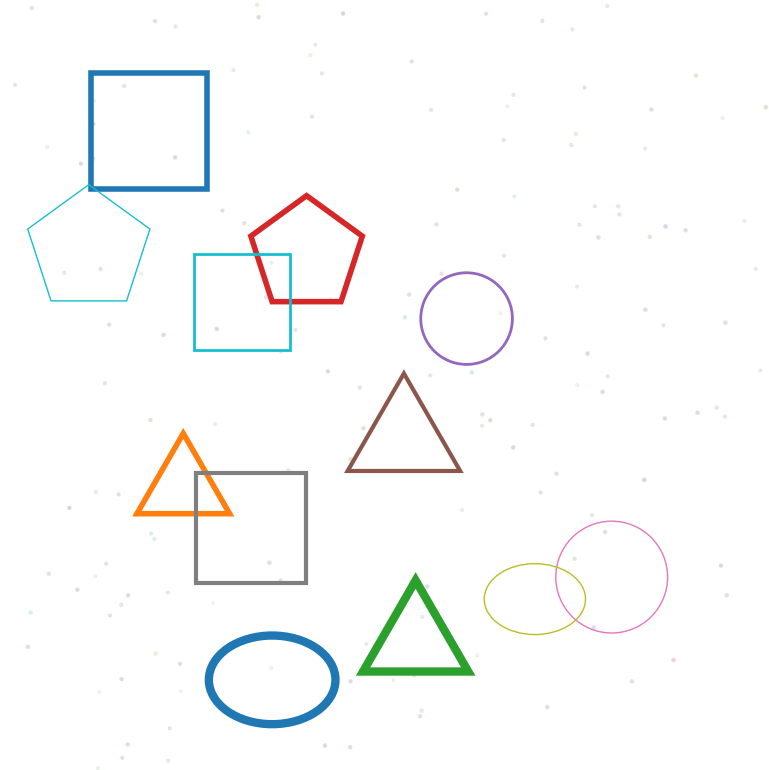[{"shape": "square", "thickness": 2, "radius": 0.38, "center": [0.194, 0.83]}, {"shape": "oval", "thickness": 3, "radius": 0.41, "center": [0.353, 0.117]}, {"shape": "triangle", "thickness": 2, "radius": 0.35, "center": [0.238, 0.368]}, {"shape": "triangle", "thickness": 3, "radius": 0.39, "center": [0.54, 0.167]}, {"shape": "pentagon", "thickness": 2, "radius": 0.38, "center": [0.398, 0.67]}, {"shape": "circle", "thickness": 1, "radius": 0.3, "center": [0.606, 0.586]}, {"shape": "triangle", "thickness": 1.5, "radius": 0.42, "center": [0.525, 0.431]}, {"shape": "circle", "thickness": 0.5, "radius": 0.36, "center": [0.794, 0.251]}, {"shape": "square", "thickness": 1.5, "radius": 0.36, "center": [0.326, 0.314]}, {"shape": "oval", "thickness": 0.5, "radius": 0.33, "center": [0.695, 0.222]}, {"shape": "pentagon", "thickness": 0.5, "radius": 0.42, "center": [0.115, 0.677]}, {"shape": "square", "thickness": 1, "radius": 0.31, "center": [0.315, 0.608]}]